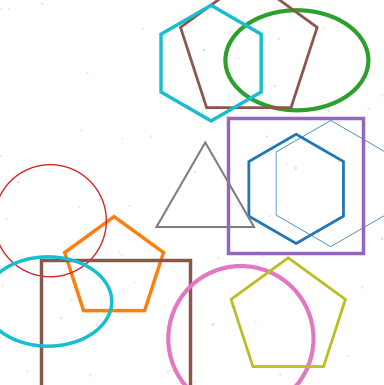[{"shape": "hexagon", "thickness": 0.5, "radius": 0.82, "center": [0.859, 0.523]}, {"shape": "hexagon", "thickness": 2, "radius": 0.71, "center": [0.769, 0.509]}, {"shape": "pentagon", "thickness": 2.5, "radius": 0.67, "center": [0.296, 0.302]}, {"shape": "oval", "thickness": 3, "radius": 0.93, "center": [0.771, 0.843]}, {"shape": "circle", "thickness": 1, "radius": 0.73, "center": [0.131, 0.427]}, {"shape": "square", "thickness": 2.5, "radius": 0.87, "center": [0.767, 0.517]}, {"shape": "square", "thickness": 2.5, "radius": 0.97, "center": [0.299, 0.131]}, {"shape": "pentagon", "thickness": 2, "radius": 0.93, "center": [0.646, 0.871]}, {"shape": "circle", "thickness": 3, "radius": 0.94, "center": [0.626, 0.12]}, {"shape": "triangle", "thickness": 1.5, "radius": 0.73, "center": [0.533, 0.484]}, {"shape": "pentagon", "thickness": 2, "radius": 0.78, "center": [0.749, 0.174]}, {"shape": "oval", "thickness": 2.5, "radius": 0.83, "center": [0.125, 0.217]}, {"shape": "hexagon", "thickness": 2.5, "radius": 0.75, "center": [0.548, 0.836]}]